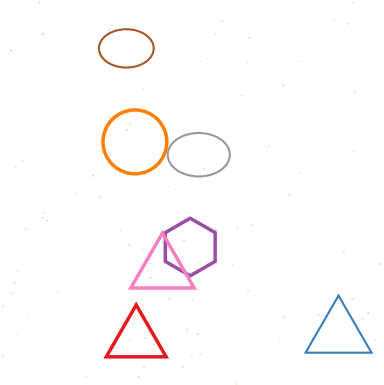[{"shape": "triangle", "thickness": 2.5, "radius": 0.45, "center": [0.354, 0.118]}, {"shape": "triangle", "thickness": 1.5, "radius": 0.49, "center": [0.879, 0.133]}, {"shape": "hexagon", "thickness": 2.5, "radius": 0.37, "center": [0.494, 0.358]}, {"shape": "circle", "thickness": 2.5, "radius": 0.41, "center": [0.35, 0.631]}, {"shape": "oval", "thickness": 1.5, "radius": 0.36, "center": [0.328, 0.874]}, {"shape": "triangle", "thickness": 2.5, "radius": 0.48, "center": [0.422, 0.299]}, {"shape": "oval", "thickness": 1.5, "radius": 0.4, "center": [0.516, 0.598]}]